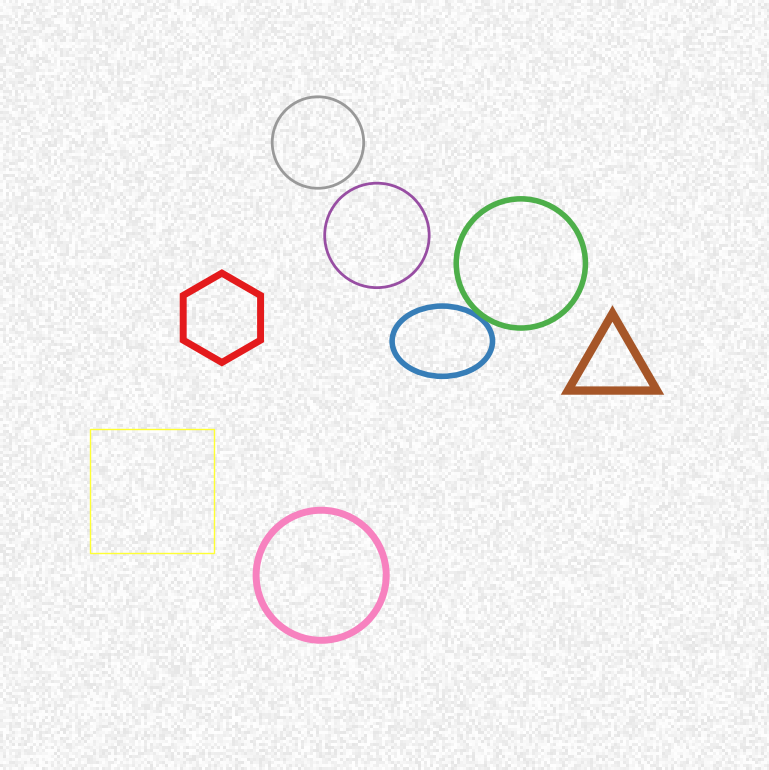[{"shape": "hexagon", "thickness": 2.5, "radius": 0.29, "center": [0.288, 0.587]}, {"shape": "oval", "thickness": 2, "radius": 0.33, "center": [0.574, 0.557]}, {"shape": "circle", "thickness": 2, "radius": 0.42, "center": [0.676, 0.658]}, {"shape": "circle", "thickness": 1, "radius": 0.34, "center": [0.49, 0.694]}, {"shape": "square", "thickness": 0.5, "radius": 0.4, "center": [0.198, 0.363]}, {"shape": "triangle", "thickness": 3, "radius": 0.33, "center": [0.795, 0.526]}, {"shape": "circle", "thickness": 2.5, "radius": 0.42, "center": [0.417, 0.253]}, {"shape": "circle", "thickness": 1, "radius": 0.3, "center": [0.413, 0.815]}]